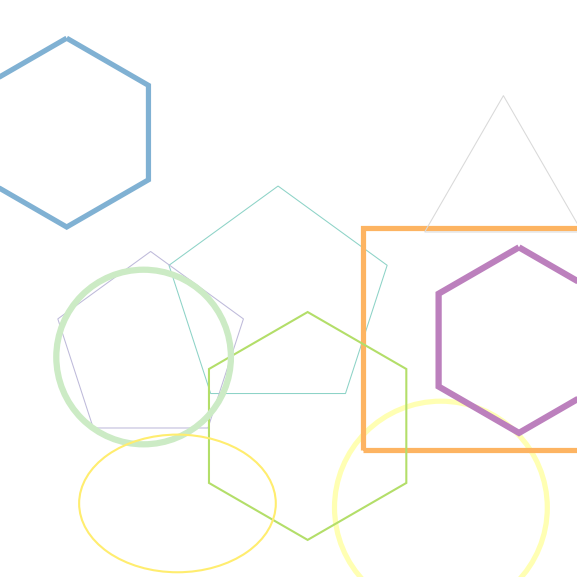[{"shape": "pentagon", "thickness": 0.5, "radius": 0.99, "center": [0.482, 0.478]}, {"shape": "circle", "thickness": 2.5, "radius": 0.92, "center": [0.763, 0.12]}, {"shape": "pentagon", "thickness": 0.5, "radius": 0.84, "center": [0.261, 0.395]}, {"shape": "hexagon", "thickness": 2.5, "radius": 0.82, "center": [0.115, 0.77]}, {"shape": "square", "thickness": 2.5, "radius": 0.96, "center": [0.822, 0.412]}, {"shape": "hexagon", "thickness": 1, "radius": 0.99, "center": [0.533, 0.262]}, {"shape": "triangle", "thickness": 0.5, "radius": 0.79, "center": [0.872, 0.676]}, {"shape": "hexagon", "thickness": 3, "radius": 0.8, "center": [0.899, 0.41]}, {"shape": "circle", "thickness": 3, "radius": 0.76, "center": [0.249, 0.381]}, {"shape": "oval", "thickness": 1, "radius": 0.85, "center": [0.307, 0.127]}]